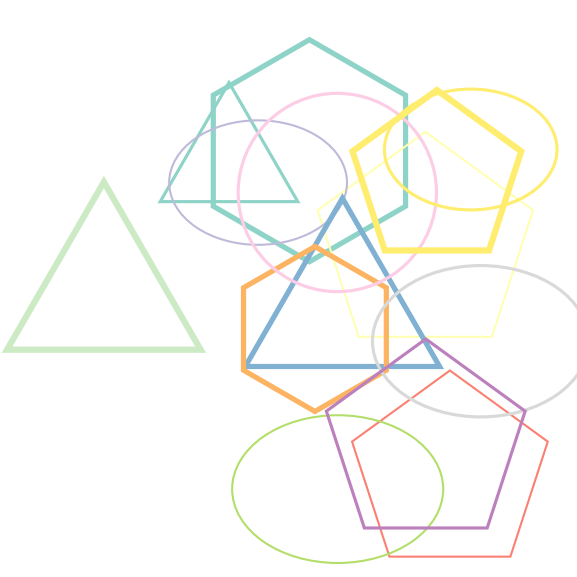[{"shape": "triangle", "thickness": 1.5, "radius": 0.69, "center": [0.397, 0.719]}, {"shape": "hexagon", "thickness": 2.5, "radius": 0.96, "center": [0.536, 0.738]}, {"shape": "pentagon", "thickness": 1, "radius": 0.98, "center": [0.736, 0.575]}, {"shape": "oval", "thickness": 1, "radius": 0.77, "center": [0.447, 0.683]}, {"shape": "pentagon", "thickness": 1, "radius": 0.89, "center": [0.779, 0.179]}, {"shape": "triangle", "thickness": 2.5, "radius": 0.97, "center": [0.593, 0.462]}, {"shape": "hexagon", "thickness": 2.5, "radius": 0.71, "center": [0.545, 0.429]}, {"shape": "oval", "thickness": 1, "radius": 0.91, "center": [0.585, 0.152]}, {"shape": "circle", "thickness": 1.5, "radius": 0.86, "center": [0.584, 0.666]}, {"shape": "oval", "thickness": 1.5, "radius": 0.94, "center": [0.832, 0.408]}, {"shape": "pentagon", "thickness": 1.5, "radius": 0.9, "center": [0.737, 0.231]}, {"shape": "triangle", "thickness": 3, "radius": 0.97, "center": [0.18, 0.49]}, {"shape": "oval", "thickness": 1.5, "radius": 0.75, "center": [0.815, 0.74]}, {"shape": "pentagon", "thickness": 3, "radius": 0.77, "center": [0.756, 0.69]}]